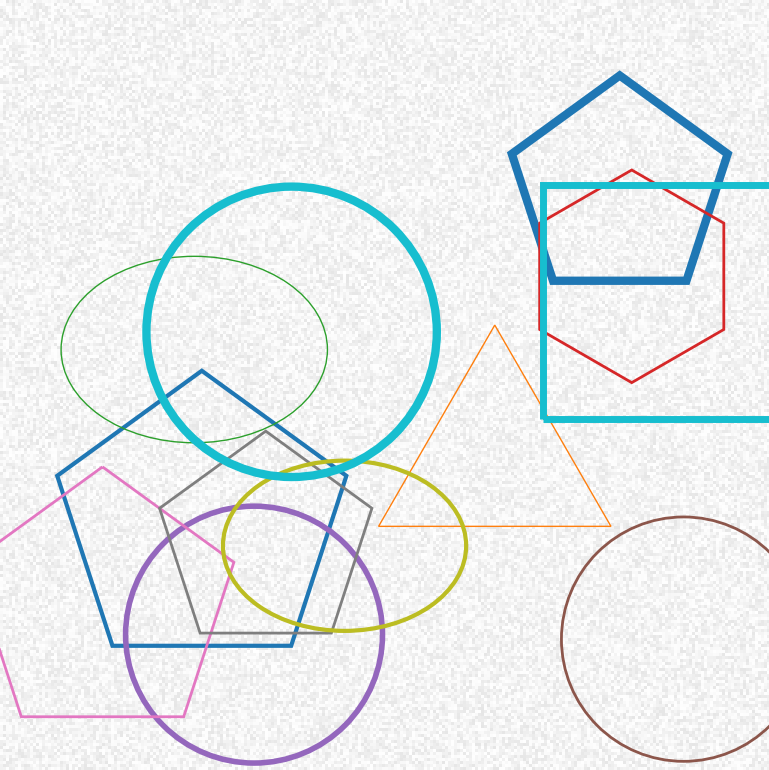[{"shape": "pentagon", "thickness": 1.5, "radius": 0.99, "center": [0.262, 0.321]}, {"shape": "pentagon", "thickness": 3, "radius": 0.74, "center": [0.805, 0.755]}, {"shape": "triangle", "thickness": 0.5, "radius": 0.87, "center": [0.643, 0.404]}, {"shape": "oval", "thickness": 0.5, "radius": 0.86, "center": [0.252, 0.546]}, {"shape": "hexagon", "thickness": 1, "radius": 0.69, "center": [0.82, 0.641]}, {"shape": "circle", "thickness": 2, "radius": 0.83, "center": [0.33, 0.176]}, {"shape": "circle", "thickness": 1, "radius": 0.79, "center": [0.888, 0.17]}, {"shape": "pentagon", "thickness": 1, "radius": 0.9, "center": [0.133, 0.214]}, {"shape": "pentagon", "thickness": 1, "radius": 0.72, "center": [0.345, 0.295]}, {"shape": "oval", "thickness": 1.5, "radius": 0.79, "center": [0.447, 0.291]}, {"shape": "circle", "thickness": 3, "radius": 0.94, "center": [0.379, 0.569]}, {"shape": "square", "thickness": 2.5, "radius": 0.76, "center": [0.857, 0.608]}]